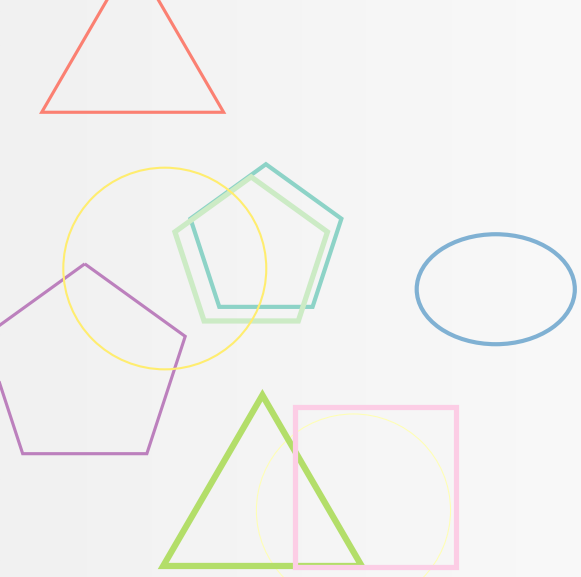[{"shape": "pentagon", "thickness": 2, "radius": 0.68, "center": [0.457, 0.578]}, {"shape": "circle", "thickness": 0.5, "radius": 0.83, "center": [0.608, 0.115]}, {"shape": "triangle", "thickness": 1.5, "radius": 0.9, "center": [0.228, 0.895]}, {"shape": "oval", "thickness": 2, "radius": 0.68, "center": [0.853, 0.498]}, {"shape": "triangle", "thickness": 3, "radius": 0.99, "center": [0.451, 0.118]}, {"shape": "square", "thickness": 2.5, "radius": 0.69, "center": [0.646, 0.156]}, {"shape": "pentagon", "thickness": 1.5, "radius": 0.91, "center": [0.146, 0.361]}, {"shape": "pentagon", "thickness": 2.5, "radius": 0.69, "center": [0.432, 0.555]}, {"shape": "circle", "thickness": 1, "radius": 0.87, "center": [0.284, 0.534]}]